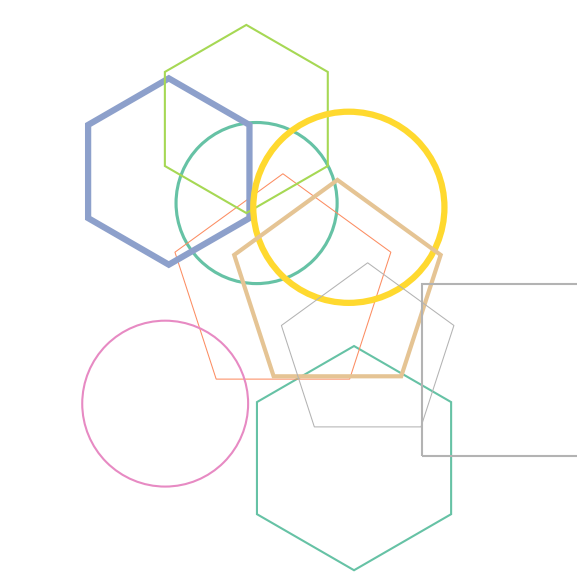[{"shape": "circle", "thickness": 1.5, "radius": 0.7, "center": [0.444, 0.648]}, {"shape": "hexagon", "thickness": 1, "radius": 0.97, "center": [0.613, 0.206]}, {"shape": "pentagon", "thickness": 0.5, "radius": 0.98, "center": [0.49, 0.502]}, {"shape": "hexagon", "thickness": 3, "radius": 0.81, "center": [0.292, 0.702]}, {"shape": "circle", "thickness": 1, "radius": 0.72, "center": [0.286, 0.3]}, {"shape": "hexagon", "thickness": 1, "radius": 0.81, "center": [0.427, 0.793]}, {"shape": "circle", "thickness": 3, "radius": 0.83, "center": [0.604, 0.64]}, {"shape": "pentagon", "thickness": 2, "radius": 0.94, "center": [0.584, 0.5]}, {"shape": "pentagon", "thickness": 0.5, "radius": 0.79, "center": [0.637, 0.387]}, {"shape": "square", "thickness": 1, "radius": 0.75, "center": [0.881, 0.359]}]